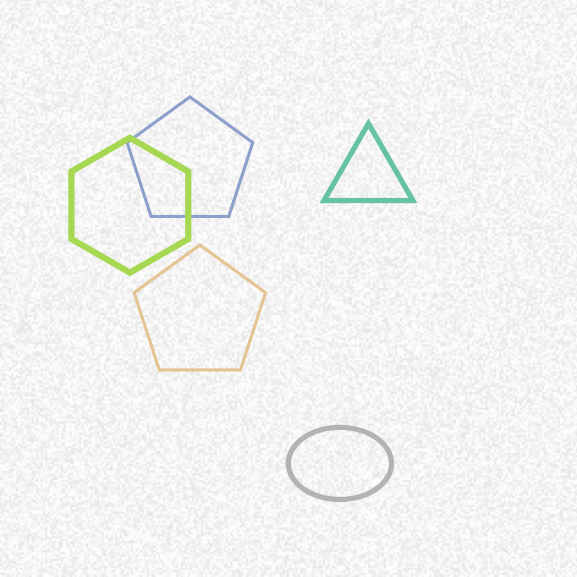[{"shape": "triangle", "thickness": 2.5, "radius": 0.44, "center": [0.638, 0.696]}, {"shape": "pentagon", "thickness": 1.5, "radius": 0.57, "center": [0.329, 0.717]}, {"shape": "hexagon", "thickness": 3, "radius": 0.58, "center": [0.225, 0.644]}, {"shape": "pentagon", "thickness": 1.5, "radius": 0.6, "center": [0.346, 0.455]}, {"shape": "oval", "thickness": 2.5, "radius": 0.45, "center": [0.589, 0.197]}]